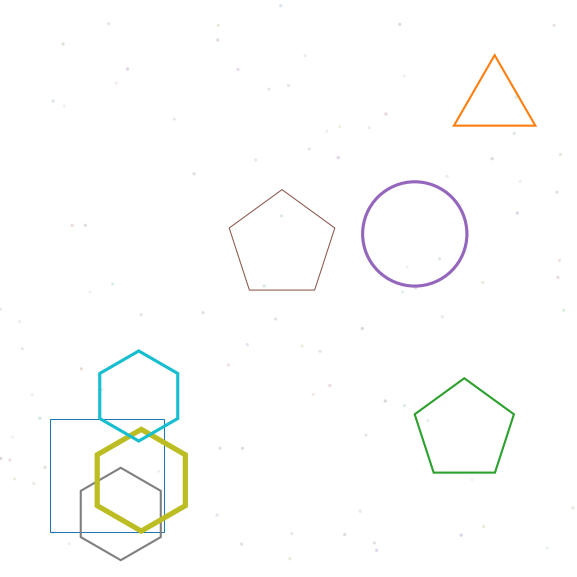[{"shape": "square", "thickness": 0.5, "radius": 0.49, "center": [0.185, 0.175]}, {"shape": "triangle", "thickness": 1, "radius": 0.41, "center": [0.857, 0.822]}, {"shape": "pentagon", "thickness": 1, "radius": 0.45, "center": [0.804, 0.254]}, {"shape": "circle", "thickness": 1.5, "radius": 0.45, "center": [0.718, 0.594]}, {"shape": "pentagon", "thickness": 0.5, "radius": 0.48, "center": [0.488, 0.575]}, {"shape": "hexagon", "thickness": 1, "radius": 0.4, "center": [0.209, 0.109]}, {"shape": "hexagon", "thickness": 2.5, "radius": 0.44, "center": [0.245, 0.168]}, {"shape": "hexagon", "thickness": 1.5, "radius": 0.39, "center": [0.24, 0.313]}]